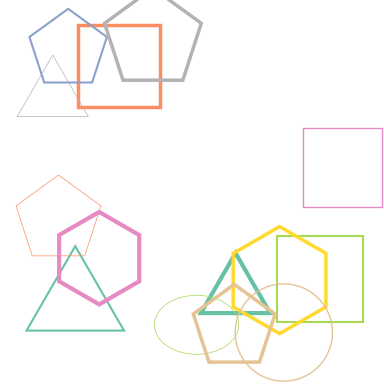[{"shape": "triangle", "thickness": 1.5, "radius": 0.73, "center": [0.195, 0.214]}, {"shape": "triangle", "thickness": 3, "radius": 0.52, "center": [0.612, 0.239]}, {"shape": "square", "thickness": 2.5, "radius": 0.53, "center": [0.309, 0.83]}, {"shape": "pentagon", "thickness": 0.5, "radius": 0.58, "center": [0.152, 0.429]}, {"shape": "pentagon", "thickness": 1.5, "radius": 0.53, "center": [0.177, 0.871]}, {"shape": "hexagon", "thickness": 3, "radius": 0.6, "center": [0.258, 0.329]}, {"shape": "square", "thickness": 1, "radius": 0.51, "center": [0.889, 0.566]}, {"shape": "oval", "thickness": 0.5, "radius": 0.55, "center": [0.511, 0.156]}, {"shape": "square", "thickness": 1.5, "radius": 0.56, "center": [0.831, 0.276]}, {"shape": "hexagon", "thickness": 2.5, "radius": 0.7, "center": [0.726, 0.272]}, {"shape": "pentagon", "thickness": 2.5, "radius": 0.56, "center": [0.608, 0.15]}, {"shape": "circle", "thickness": 1, "radius": 0.63, "center": [0.737, 0.136]}, {"shape": "triangle", "thickness": 0.5, "radius": 0.53, "center": [0.137, 0.75]}, {"shape": "pentagon", "thickness": 2.5, "radius": 0.66, "center": [0.397, 0.899]}]